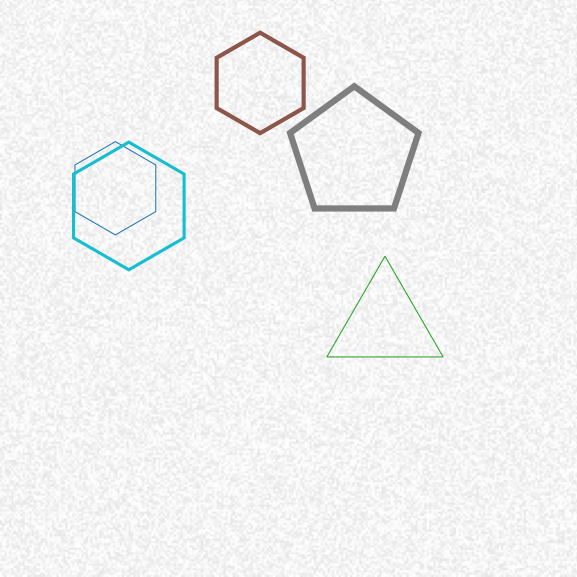[{"shape": "hexagon", "thickness": 0.5, "radius": 0.4, "center": [0.2, 0.673]}, {"shape": "triangle", "thickness": 0.5, "radius": 0.58, "center": [0.667, 0.439]}, {"shape": "hexagon", "thickness": 2, "radius": 0.43, "center": [0.45, 0.856]}, {"shape": "pentagon", "thickness": 3, "radius": 0.58, "center": [0.613, 0.733]}, {"shape": "hexagon", "thickness": 1.5, "radius": 0.55, "center": [0.223, 0.642]}]